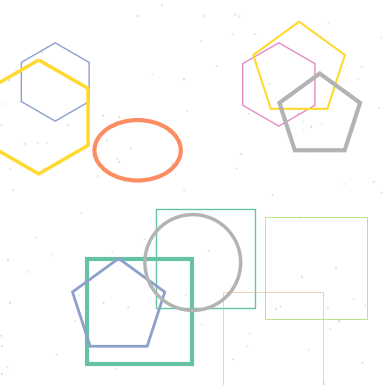[{"shape": "square", "thickness": 3, "radius": 0.68, "center": [0.363, 0.191]}, {"shape": "square", "thickness": 1, "radius": 0.64, "center": [0.534, 0.329]}, {"shape": "oval", "thickness": 3, "radius": 0.56, "center": [0.357, 0.61]}, {"shape": "hexagon", "thickness": 1, "radius": 0.51, "center": [0.143, 0.787]}, {"shape": "pentagon", "thickness": 2, "radius": 0.63, "center": [0.308, 0.203]}, {"shape": "hexagon", "thickness": 1, "radius": 0.54, "center": [0.724, 0.781]}, {"shape": "square", "thickness": 0.5, "radius": 0.66, "center": [0.82, 0.304]}, {"shape": "pentagon", "thickness": 1.5, "radius": 0.63, "center": [0.777, 0.819]}, {"shape": "hexagon", "thickness": 2.5, "radius": 0.74, "center": [0.101, 0.696]}, {"shape": "square", "thickness": 0.5, "radius": 0.65, "center": [0.71, 0.112]}, {"shape": "circle", "thickness": 2.5, "radius": 0.62, "center": [0.501, 0.318]}, {"shape": "pentagon", "thickness": 3, "radius": 0.55, "center": [0.83, 0.699]}]